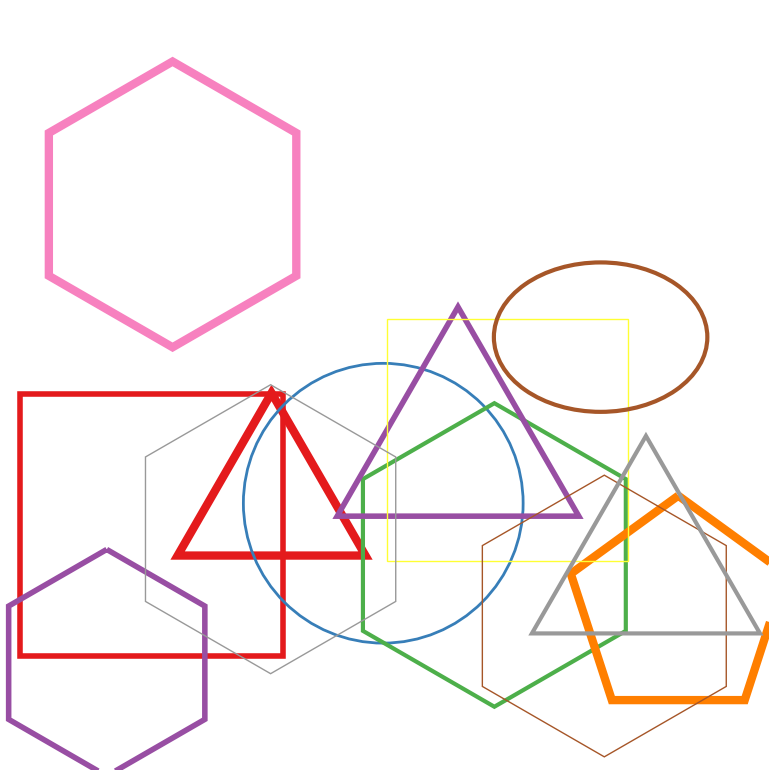[{"shape": "square", "thickness": 2, "radius": 0.85, "center": [0.197, 0.318]}, {"shape": "triangle", "thickness": 3, "radius": 0.7, "center": [0.353, 0.349]}, {"shape": "circle", "thickness": 1, "radius": 0.91, "center": [0.498, 0.346]}, {"shape": "hexagon", "thickness": 1.5, "radius": 0.99, "center": [0.642, 0.279]}, {"shape": "triangle", "thickness": 2, "radius": 0.91, "center": [0.595, 0.42]}, {"shape": "hexagon", "thickness": 2, "radius": 0.74, "center": [0.139, 0.139]}, {"shape": "pentagon", "thickness": 3, "radius": 0.73, "center": [0.881, 0.21]}, {"shape": "square", "thickness": 0.5, "radius": 0.78, "center": [0.659, 0.429]}, {"shape": "hexagon", "thickness": 0.5, "radius": 0.91, "center": [0.785, 0.2]}, {"shape": "oval", "thickness": 1.5, "radius": 0.69, "center": [0.78, 0.562]}, {"shape": "hexagon", "thickness": 3, "radius": 0.93, "center": [0.224, 0.735]}, {"shape": "hexagon", "thickness": 0.5, "radius": 0.94, "center": [0.351, 0.313]}, {"shape": "triangle", "thickness": 1.5, "radius": 0.85, "center": [0.839, 0.263]}]